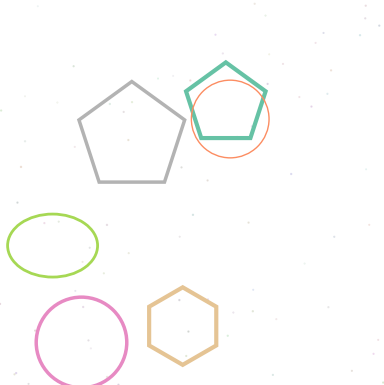[{"shape": "pentagon", "thickness": 3, "radius": 0.54, "center": [0.587, 0.729]}, {"shape": "circle", "thickness": 1, "radius": 0.5, "center": [0.598, 0.691]}, {"shape": "circle", "thickness": 2.5, "radius": 0.59, "center": [0.212, 0.111]}, {"shape": "oval", "thickness": 2, "radius": 0.58, "center": [0.137, 0.362]}, {"shape": "hexagon", "thickness": 3, "radius": 0.5, "center": [0.475, 0.153]}, {"shape": "pentagon", "thickness": 2.5, "radius": 0.72, "center": [0.342, 0.644]}]